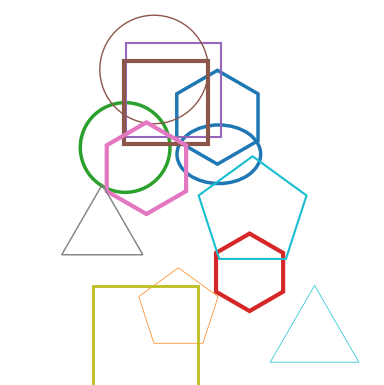[{"shape": "hexagon", "thickness": 2.5, "radius": 0.61, "center": [0.565, 0.695]}, {"shape": "oval", "thickness": 2.5, "radius": 0.54, "center": [0.568, 0.599]}, {"shape": "pentagon", "thickness": 0.5, "radius": 0.54, "center": [0.463, 0.196]}, {"shape": "circle", "thickness": 2.5, "radius": 0.58, "center": [0.325, 0.617]}, {"shape": "hexagon", "thickness": 3, "radius": 0.5, "center": [0.648, 0.293]}, {"shape": "square", "thickness": 1.5, "radius": 0.61, "center": [0.451, 0.766]}, {"shape": "circle", "thickness": 1, "radius": 0.7, "center": [0.4, 0.82]}, {"shape": "square", "thickness": 3, "radius": 0.54, "center": [0.431, 0.734]}, {"shape": "hexagon", "thickness": 3, "radius": 0.6, "center": [0.38, 0.563]}, {"shape": "triangle", "thickness": 1, "radius": 0.61, "center": [0.266, 0.399]}, {"shape": "square", "thickness": 2, "radius": 0.68, "center": [0.379, 0.122]}, {"shape": "pentagon", "thickness": 1.5, "radius": 0.74, "center": [0.656, 0.447]}, {"shape": "triangle", "thickness": 0.5, "radius": 0.66, "center": [0.817, 0.126]}]